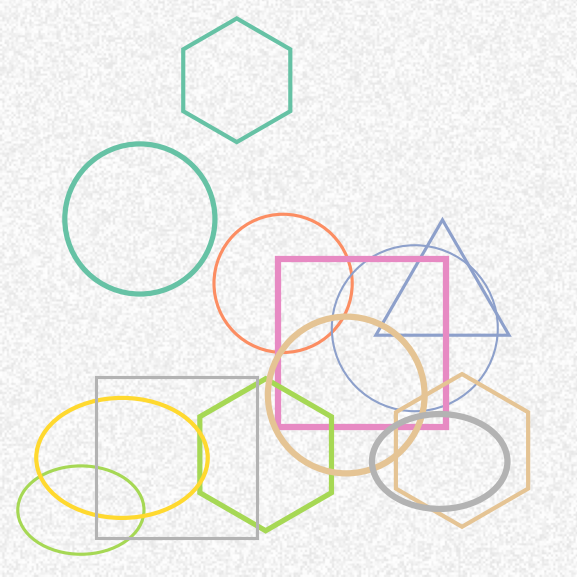[{"shape": "circle", "thickness": 2.5, "radius": 0.65, "center": [0.242, 0.62]}, {"shape": "hexagon", "thickness": 2, "radius": 0.54, "center": [0.41, 0.86]}, {"shape": "circle", "thickness": 1.5, "radius": 0.6, "center": [0.49, 0.508]}, {"shape": "circle", "thickness": 1, "radius": 0.72, "center": [0.718, 0.431]}, {"shape": "triangle", "thickness": 1.5, "radius": 0.67, "center": [0.766, 0.485]}, {"shape": "square", "thickness": 3, "radius": 0.73, "center": [0.627, 0.405]}, {"shape": "hexagon", "thickness": 2.5, "radius": 0.66, "center": [0.46, 0.212]}, {"shape": "oval", "thickness": 1.5, "radius": 0.55, "center": [0.14, 0.116]}, {"shape": "oval", "thickness": 2, "radius": 0.74, "center": [0.211, 0.206]}, {"shape": "hexagon", "thickness": 2, "radius": 0.66, "center": [0.8, 0.219]}, {"shape": "circle", "thickness": 3, "radius": 0.68, "center": [0.6, 0.315]}, {"shape": "oval", "thickness": 3, "radius": 0.59, "center": [0.761, 0.2]}, {"shape": "square", "thickness": 1.5, "radius": 0.7, "center": [0.306, 0.206]}]